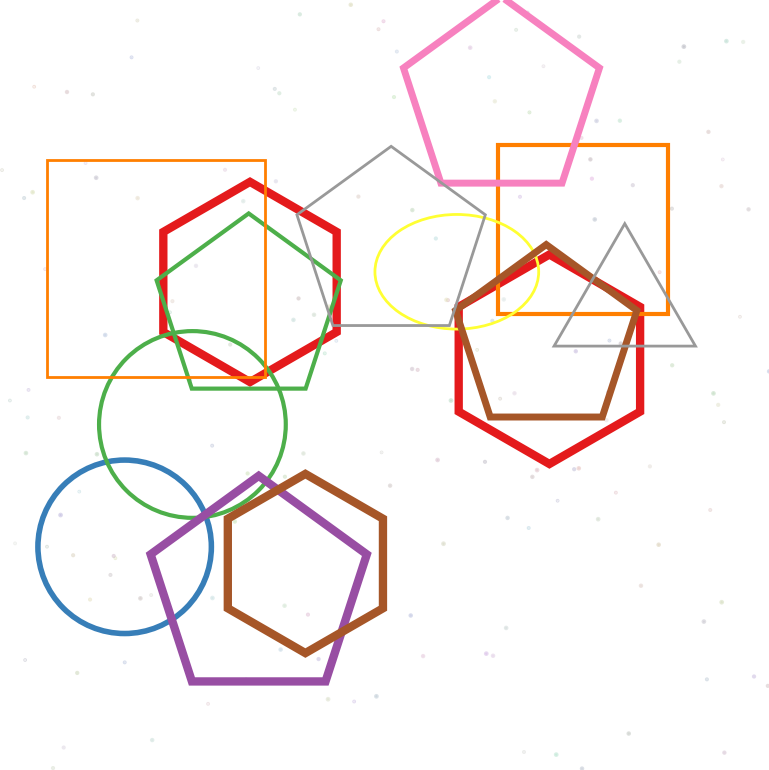[{"shape": "hexagon", "thickness": 3, "radius": 0.65, "center": [0.325, 0.634]}, {"shape": "hexagon", "thickness": 3, "radius": 0.68, "center": [0.714, 0.533]}, {"shape": "circle", "thickness": 2, "radius": 0.56, "center": [0.162, 0.29]}, {"shape": "pentagon", "thickness": 1.5, "radius": 0.63, "center": [0.323, 0.597]}, {"shape": "circle", "thickness": 1.5, "radius": 0.61, "center": [0.25, 0.449]}, {"shape": "pentagon", "thickness": 3, "radius": 0.74, "center": [0.336, 0.234]}, {"shape": "square", "thickness": 1, "radius": 0.71, "center": [0.203, 0.651]}, {"shape": "square", "thickness": 1.5, "radius": 0.55, "center": [0.757, 0.702]}, {"shape": "oval", "thickness": 1, "radius": 0.53, "center": [0.593, 0.647]}, {"shape": "hexagon", "thickness": 3, "radius": 0.58, "center": [0.397, 0.268]}, {"shape": "pentagon", "thickness": 2.5, "radius": 0.62, "center": [0.709, 0.559]}, {"shape": "pentagon", "thickness": 2.5, "radius": 0.67, "center": [0.651, 0.87]}, {"shape": "triangle", "thickness": 1, "radius": 0.53, "center": [0.811, 0.604]}, {"shape": "pentagon", "thickness": 1, "radius": 0.64, "center": [0.508, 0.681]}]